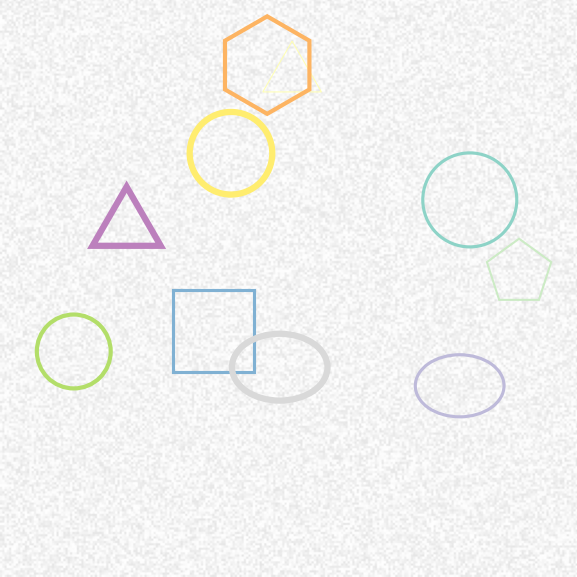[{"shape": "circle", "thickness": 1.5, "radius": 0.41, "center": [0.813, 0.653]}, {"shape": "triangle", "thickness": 0.5, "radius": 0.29, "center": [0.506, 0.869]}, {"shape": "oval", "thickness": 1.5, "radius": 0.38, "center": [0.796, 0.331]}, {"shape": "square", "thickness": 1.5, "radius": 0.35, "center": [0.37, 0.426]}, {"shape": "hexagon", "thickness": 2, "radius": 0.42, "center": [0.463, 0.886]}, {"shape": "circle", "thickness": 2, "radius": 0.32, "center": [0.128, 0.391]}, {"shape": "oval", "thickness": 3, "radius": 0.41, "center": [0.484, 0.363]}, {"shape": "triangle", "thickness": 3, "radius": 0.34, "center": [0.219, 0.608]}, {"shape": "pentagon", "thickness": 1, "radius": 0.29, "center": [0.899, 0.527]}, {"shape": "circle", "thickness": 3, "radius": 0.36, "center": [0.4, 0.734]}]